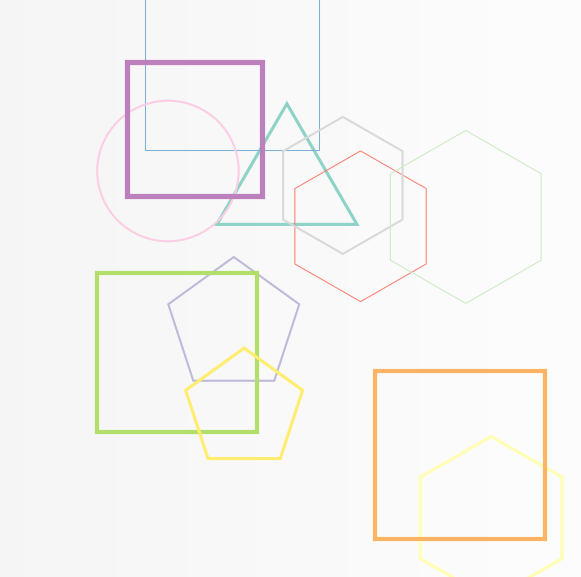[{"shape": "triangle", "thickness": 1.5, "radius": 0.7, "center": [0.494, 0.68]}, {"shape": "hexagon", "thickness": 1.5, "radius": 0.7, "center": [0.845, 0.102]}, {"shape": "pentagon", "thickness": 1, "radius": 0.59, "center": [0.402, 0.436]}, {"shape": "hexagon", "thickness": 0.5, "radius": 0.65, "center": [0.62, 0.607]}, {"shape": "square", "thickness": 0.5, "radius": 0.75, "center": [0.398, 0.89]}, {"shape": "square", "thickness": 2, "radius": 0.73, "center": [0.792, 0.211]}, {"shape": "square", "thickness": 2, "radius": 0.69, "center": [0.305, 0.388]}, {"shape": "circle", "thickness": 1, "radius": 0.61, "center": [0.289, 0.703]}, {"shape": "hexagon", "thickness": 1, "radius": 0.59, "center": [0.59, 0.678]}, {"shape": "square", "thickness": 2.5, "radius": 0.58, "center": [0.335, 0.776]}, {"shape": "hexagon", "thickness": 0.5, "radius": 0.75, "center": [0.801, 0.623]}, {"shape": "pentagon", "thickness": 1.5, "radius": 0.53, "center": [0.42, 0.291]}]